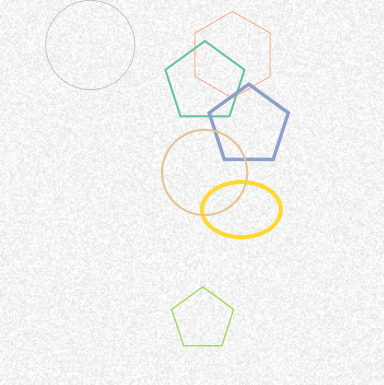[{"shape": "pentagon", "thickness": 1.5, "radius": 0.54, "center": [0.532, 0.785]}, {"shape": "hexagon", "thickness": 0.5, "radius": 0.56, "center": [0.604, 0.858]}, {"shape": "pentagon", "thickness": 2.5, "radius": 0.54, "center": [0.646, 0.673]}, {"shape": "pentagon", "thickness": 1, "radius": 0.42, "center": [0.527, 0.17]}, {"shape": "oval", "thickness": 3, "radius": 0.51, "center": [0.627, 0.456]}, {"shape": "circle", "thickness": 1.5, "radius": 0.55, "center": [0.531, 0.552]}, {"shape": "circle", "thickness": 0.5, "radius": 0.58, "center": [0.235, 0.883]}]